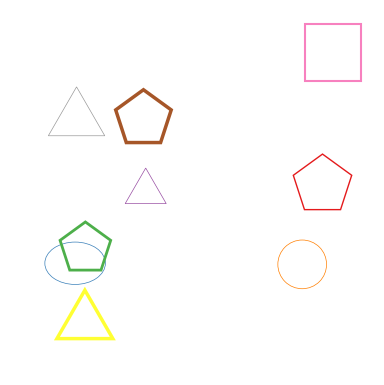[{"shape": "pentagon", "thickness": 1, "radius": 0.4, "center": [0.838, 0.52]}, {"shape": "oval", "thickness": 0.5, "radius": 0.39, "center": [0.195, 0.316]}, {"shape": "pentagon", "thickness": 2, "radius": 0.35, "center": [0.222, 0.354]}, {"shape": "triangle", "thickness": 0.5, "radius": 0.31, "center": [0.378, 0.502]}, {"shape": "circle", "thickness": 0.5, "radius": 0.32, "center": [0.785, 0.313]}, {"shape": "triangle", "thickness": 2.5, "radius": 0.42, "center": [0.22, 0.162]}, {"shape": "pentagon", "thickness": 2.5, "radius": 0.38, "center": [0.373, 0.691]}, {"shape": "square", "thickness": 1.5, "radius": 0.37, "center": [0.865, 0.864]}, {"shape": "triangle", "thickness": 0.5, "radius": 0.42, "center": [0.199, 0.69]}]